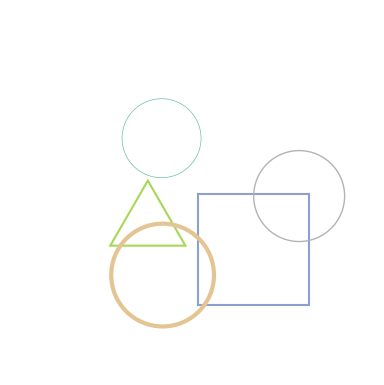[{"shape": "circle", "thickness": 0.5, "radius": 0.51, "center": [0.42, 0.641]}, {"shape": "square", "thickness": 1.5, "radius": 0.72, "center": [0.658, 0.353]}, {"shape": "triangle", "thickness": 1.5, "radius": 0.56, "center": [0.384, 0.418]}, {"shape": "circle", "thickness": 3, "radius": 0.67, "center": [0.422, 0.286]}, {"shape": "circle", "thickness": 1, "radius": 0.59, "center": [0.777, 0.491]}]